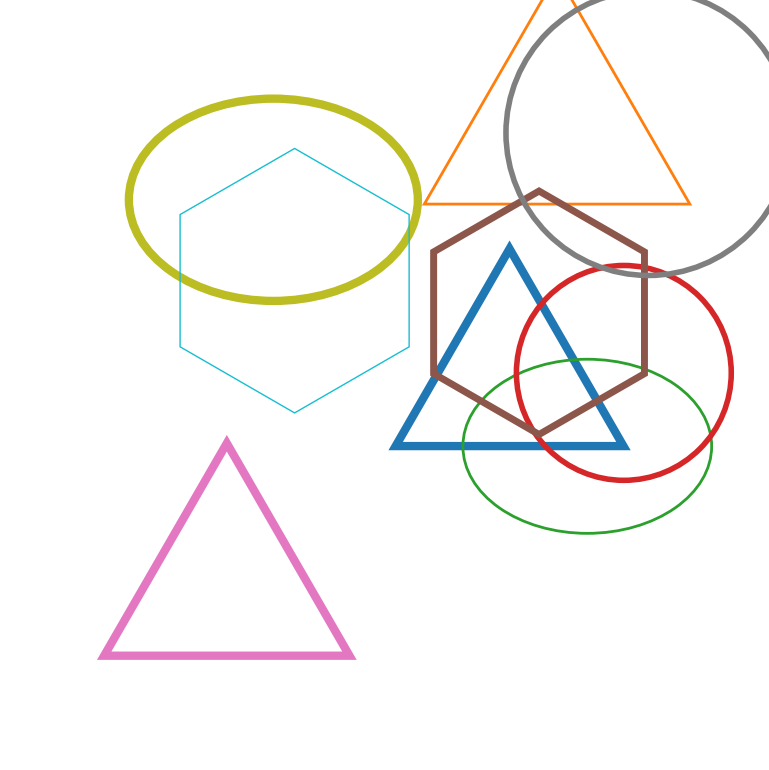[{"shape": "triangle", "thickness": 3, "radius": 0.85, "center": [0.662, 0.506]}, {"shape": "triangle", "thickness": 1, "radius": 1.0, "center": [0.723, 0.834]}, {"shape": "oval", "thickness": 1, "radius": 0.81, "center": [0.763, 0.42]}, {"shape": "circle", "thickness": 2, "radius": 0.7, "center": [0.81, 0.516]}, {"shape": "hexagon", "thickness": 2.5, "radius": 0.79, "center": [0.7, 0.594]}, {"shape": "triangle", "thickness": 3, "radius": 0.92, "center": [0.295, 0.24]}, {"shape": "circle", "thickness": 2, "radius": 0.93, "center": [0.842, 0.827]}, {"shape": "oval", "thickness": 3, "radius": 0.94, "center": [0.355, 0.741]}, {"shape": "hexagon", "thickness": 0.5, "radius": 0.86, "center": [0.383, 0.635]}]